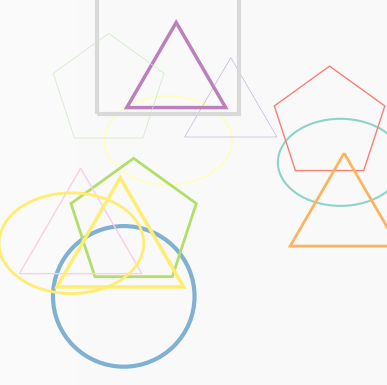[{"shape": "oval", "thickness": 1.5, "radius": 0.81, "center": [0.879, 0.578]}, {"shape": "oval", "thickness": 1, "radius": 0.82, "center": [0.434, 0.635]}, {"shape": "triangle", "thickness": 0.5, "radius": 0.69, "center": [0.596, 0.713]}, {"shape": "pentagon", "thickness": 1, "radius": 0.75, "center": [0.85, 0.678]}, {"shape": "circle", "thickness": 3, "radius": 0.91, "center": [0.319, 0.23]}, {"shape": "triangle", "thickness": 2, "radius": 0.8, "center": [0.888, 0.441]}, {"shape": "pentagon", "thickness": 2, "radius": 0.85, "center": [0.345, 0.419]}, {"shape": "triangle", "thickness": 1, "radius": 0.91, "center": [0.208, 0.38]}, {"shape": "square", "thickness": 3, "radius": 0.92, "center": [0.434, 0.887]}, {"shape": "triangle", "thickness": 2.5, "radius": 0.74, "center": [0.455, 0.794]}, {"shape": "pentagon", "thickness": 0.5, "radius": 0.75, "center": [0.28, 0.763]}, {"shape": "triangle", "thickness": 2.5, "radius": 0.94, "center": [0.31, 0.349]}, {"shape": "oval", "thickness": 2, "radius": 0.93, "center": [0.184, 0.368]}]